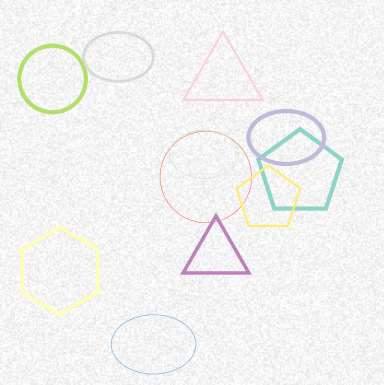[{"shape": "pentagon", "thickness": 3, "radius": 0.57, "center": [0.779, 0.551]}, {"shape": "hexagon", "thickness": 2.5, "radius": 0.56, "center": [0.155, 0.296]}, {"shape": "oval", "thickness": 3, "radius": 0.49, "center": [0.744, 0.643]}, {"shape": "circle", "thickness": 0.5, "radius": 0.59, "center": [0.535, 0.54]}, {"shape": "oval", "thickness": 0.5, "radius": 0.55, "center": [0.399, 0.105]}, {"shape": "circle", "thickness": 3, "radius": 0.43, "center": [0.137, 0.795]}, {"shape": "triangle", "thickness": 1.5, "radius": 0.59, "center": [0.579, 0.8]}, {"shape": "oval", "thickness": 2, "radius": 0.45, "center": [0.308, 0.852]}, {"shape": "triangle", "thickness": 2.5, "radius": 0.49, "center": [0.561, 0.34]}, {"shape": "oval", "thickness": 0.5, "radius": 0.45, "center": [0.53, 0.599]}, {"shape": "pentagon", "thickness": 1.5, "radius": 0.43, "center": [0.697, 0.483]}]